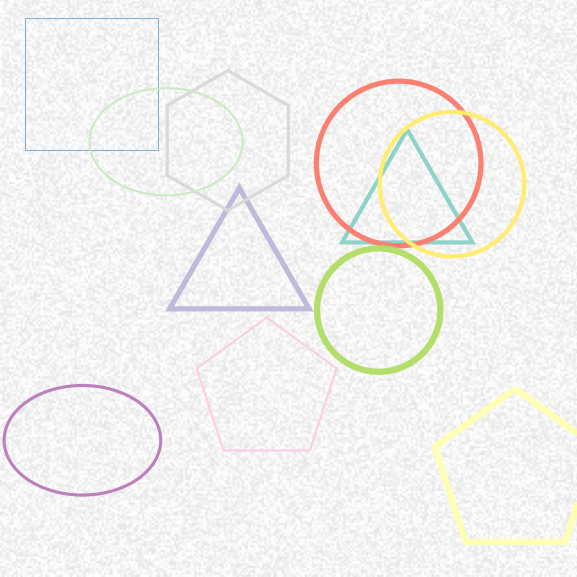[{"shape": "triangle", "thickness": 2, "radius": 0.65, "center": [0.705, 0.644]}, {"shape": "pentagon", "thickness": 3, "radius": 0.73, "center": [0.892, 0.179]}, {"shape": "triangle", "thickness": 2.5, "radius": 0.7, "center": [0.415, 0.534]}, {"shape": "circle", "thickness": 2.5, "radius": 0.71, "center": [0.69, 0.716]}, {"shape": "square", "thickness": 0.5, "radius": 0.57, "center": [0.159, 0.854]}, {"shape": "circle", "thickness": 3, "radius": 0.53, "center": [0.656, 0.462]}, {"shape": "pentagon", "thickness": 1, "radius": 0.64, "center": [0.462, 0.322]}, {"shape": "hexagon", "thickness": 1.5, "radius": 0.61, "center": [0.394, 0.756]}, {"shape": "oval", "thickness": 1.5, "radius": 0.68, "center": [0.143, 0.237]}, {"shape": "oval", "thickness": 1, "radius": 0.66, "center": [0.288, 0.754]}, {"shape": "circle", "thickness": 2, "radius": 0.63, "center": [0.783, 0.68]}]